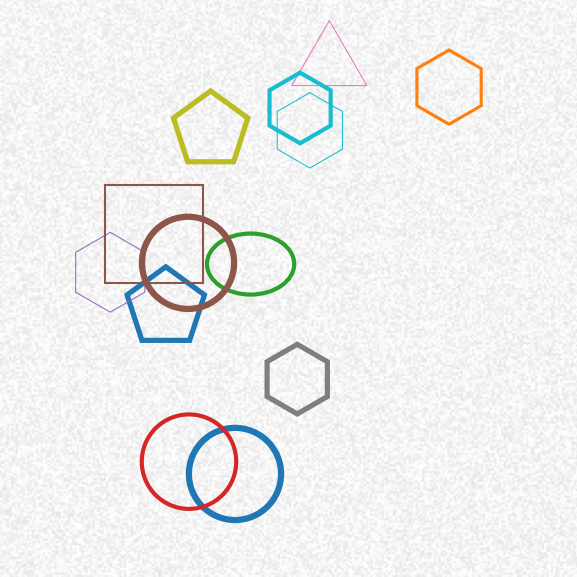[{"shape": "circle", "thickness": 3, "radius": 0.4, "center": [0.407, 0.178]}, {"shape": "pentagon", "thickness": 2.5, "radius": 0.35, "center": [0.287, 0.467]}, {"shape": "hexagon", "thickness": 1.5, "radius": 0.32, "center": [0.778, 0.848]}, {"shape": "oval", "thickness": 2, "radius": 0.38, "center": [0.434, 0.542]}, {"shape": "circle", "thickness": 2, "radius": 0.41, "center": [0.327, 0.2]}, {"shape": "hexagon", "thickness": 0.5, "radius": 0.35, "center": [0.191, 0.528]}, {"shape": "circle", "thickness": 3, "radius": 0.4, "center": [0.326, 0.544]}, {"shape": "square", "thickness": 1, "radius": 0.42, "center": [0.267, 0.594]}, {"shape": "triangle", "thickness": 0.5, "radius": 0.38, "center": [0.57, 0.888]}, {"shape": "hexagon", "thickness": 2.5, "radius": 0.3, "center": [0.515, 0.343]}, {"shape": "pentagon", "thickness": 2.5, "radius": 0.34, "center": [0.365, 0.774]}, {"shape": "hexagon", "thickness": 0.5, "radius": 0.33, "center": [0.537, 0.773]}, {"shape": "hexagon", "thickness": 2, "radius": 0.31, "center": [0.52, 0.812]}]